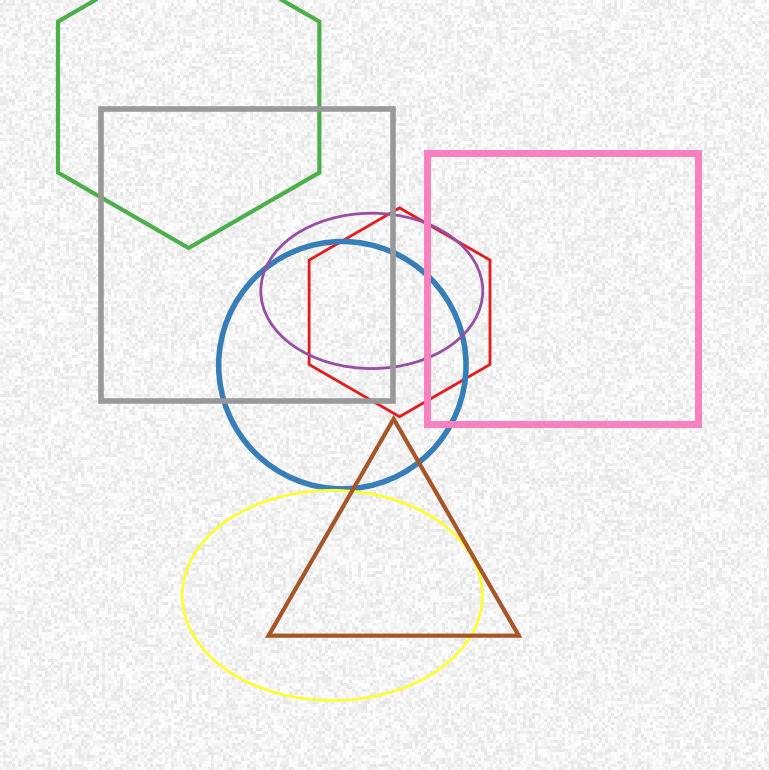[{"shape": "hexagon", "thickness": 1, "radius": 0.68, "center": [0.519, 0.594]}, {"shape": "circle", "thickness": 2, "radius": 0.8, "center": [0.445, 0.526]}, {"shape": "hexagon", "thickness": 1.5, "radius": 0.98, "center": [0.245, 0.874]}, {"shape": "oval", "thickness": 1, "radius": 0.72, "center": [0.483, 0.622]}, {"shape": "oval", "thickness": 1, "radius": 0.97, "center": [0.432, 0.227]}, {"shape": "triangle", "thickness": 1.5, "radius": 0.94, "center": [0.511, 0.268]}, {"shape": "square", "thickness": 2.5, "radius": 0.88, "center": [0.731, 0.625]}, {"shape": "square", "thickness": 2, "radius": 0.95, "center": [0.321, 0.669]}]